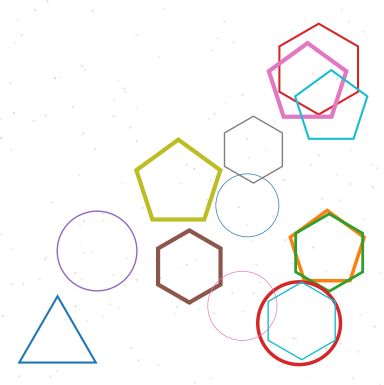[{"shape": "triangle", "thickness": 1.5, "radius": 0.57, "center": [0.149, 0.116]}, {"shape": "circle", "thickness": 0.5, "radius": 0.41, "center": [0.643, 0.467]}, {"shape": "pentagon", "thickness": 2.5, "radius": 0.5, "center": [0.85, 0.353]}, {"shape": "hexagon", "thickness": 2, "radius": 0.5, "center": [0.855, 0.344]}, {"shape": "circle", "thickness": 2.5, "radius": 0.54, "center": [0.777, 0.16]}, {"shape": "hexagon", "thickness": 1.5, "radius": 0.59, "center": [0.828, 0.821]}, {"shape": "circle", "thickness": 1, "radius": 0.52, "center": [0.252, 0.348]}, {"shape": "hexagon", "thickness": 3, "radius": 0.47, "center": [0.492, 0.308]}, {"shape": "circle", "thickness": 0.5, "radius": 0.45, "center": [0.63, 0.206]}, {"shape": "pentagon", "thickness": 3, "radius": 0.53, "center": [0.799, 0.782]}, {"shape": "hexagon", "thickness": 1, "radius": 0.43, "center": [0.658, 0.611]}, {"shape": "pentagon", "thickness": 3, "radius": 0.57, "center": [0.463, 0.523]}, {"shape": "hexagon", "thickness": 1, "radius": 0.5, "center": [0.784, 0.166]}, {"shape": "pentagon", "thickness": 1.5, "radius": 0.49, "center": [0.86, 0.719]}]